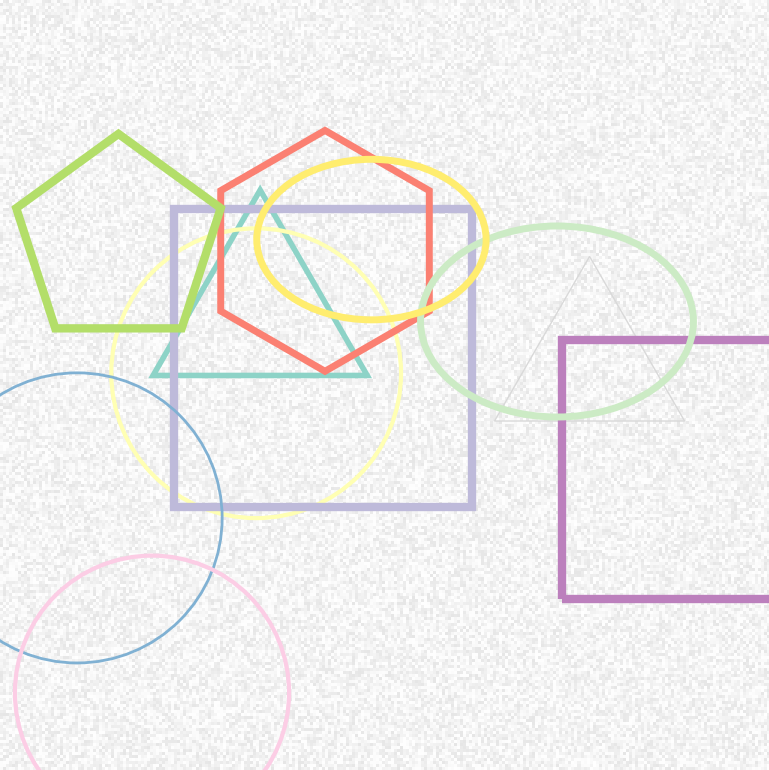[{"shape": "triangle", "thickness": 2, "radius": 0.8, "center": [0.338, 0.593]}, {"shape": "circle", "thickness": 1.5, "radius": 0.94, "center": [0.333, 0.515]}, {"shape": "square", "thickness": 3, "radius": 0.97, "center": [0.42, 0.535]}, {"shape": "hexagon", "thickness": 2.5, "radius": 0.78, "center": [0.422, 0.674]}, {"shape": "circle", "thickness": 1, "radius": 0.94, "center": [0.1, 0.327]}, {"shape": "pentagon", "thickness": 3, "radius": 0.7, "center": [0.154, 0.687]}, {"shape": "circle", "thickness": 1.5, "radius": 0.89, "center": [0.197, 0.1]}, {"shape": "triangle", "thickness": 0.5, "radius": 0.71, "center": [0.766, 0.524]}, {"shape": "square", "thickness": 3, "radius": 0.84, "center": [0.898, 0.39]}, {"shape": "oval", "thickness": 2.5, "radius": 0.89, "center": [0.723, 0.582]}, {"shape": "oval", "thickness": 2.5, "radius": 0.74, "center": [0.482, 0.689]}]